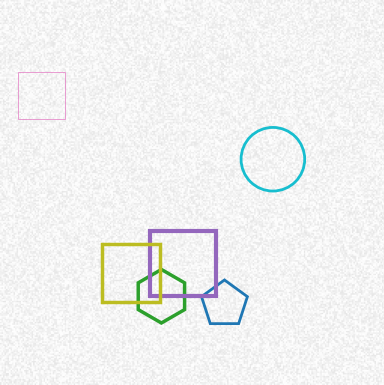[{"shape": "pentagon", "thickness": 2, "radius": 0.31, "center": [0.583, 0.21]}, {"shape": "hexagon", "thickness": 2.5, "radius": 0.35, "center": [0.419, 0.231]}, {"shape": "square", "thickness": 3, "radius": 0.43, "center": [0.475, 0.315]}, {"shape": "square", "thickness": 0.5, "radius": 0.3, "center": [0.108, 0.752]}, {"shape": "square", "thickness": 2.5, "radius": 0.37, "center": [0.341, 0.29]}, {"shape": "circle", "thickness": 2, "radius": 0.41, "center": [0.709, 0.586]}]